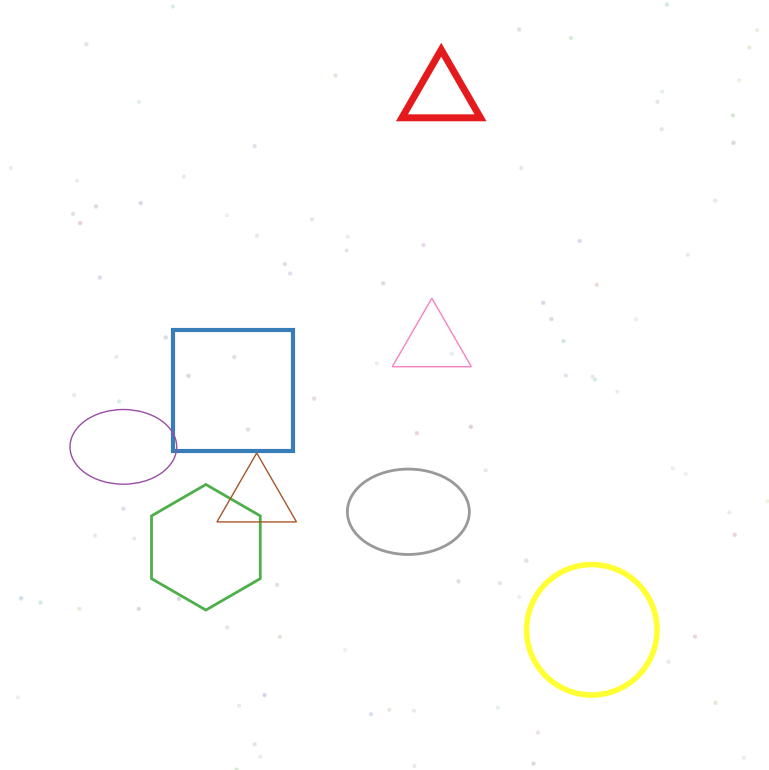[{"shape": "triangle", "thickness": 2.5, "radius": 0.29, "center": [0.573, 0.876]}, {"shape": "square", "thickness": 1.5, "radius": 0.39, "center": [0.303, 0.493]}, {"shape": "hexagon", "thickness": 1, "radius": 0.41, "center": [0.267, 0.289]}, {"shape": "oval", "thickness": 0.5, "radius": 0.35, "center": [0.16, 0.42]}, {"shape": "circle", "thickness": 2, "radius": 0.42, "center": [0.769, 0.182]}, {"shape": "triangle", "thickness": 0.5, "radius": 0.3, "center": [0.333, 0.352]}, {"shape": "triangle", "thickness": 0.5, "radius": 0.3, "center": [0.561, 0.553]}, {"shape": "oval", "thickness": 1, "radius": 0.4, "center": [0.53, 0.335]}]